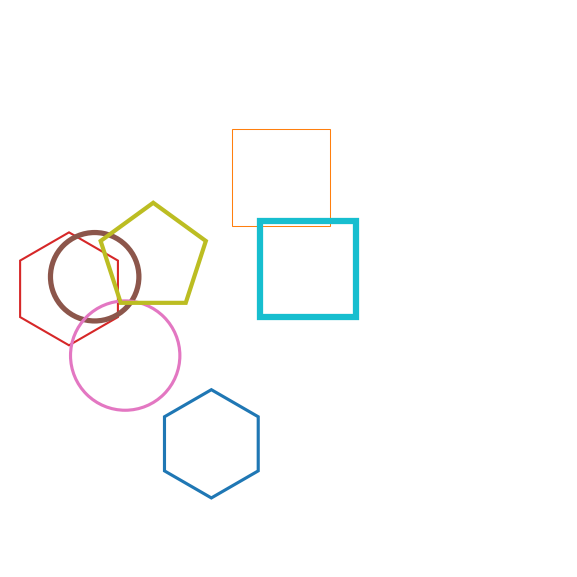[{"shape": "hexagon", "thickness": 1.5, "radius": 0.47, "center": [0.366, 0.231]}, {"shape": "square", "thickness": 0.5, "radius": 0.42, "center": [0.486, 0.692]}, {"shape": "hexagon", "thickness": 1, "radius": 0.49, "center": [0.12, 0.499]}, {"shape": "circle", "thickness": 2.5, "radius": 0.38, "center": [0.164, 0.52]}, {"shape": "circle", "thickness": 1.5, "radius": 0.47, "center": [0.217, 0.383]}, {"shape": "pentagon", "thickness": 2, "radius": 0.48, "center": [0.265, 0.552]}, {"shape": "square", "thickness": 3, "radius": 0.42, "center": [0.534, 0.534]}]